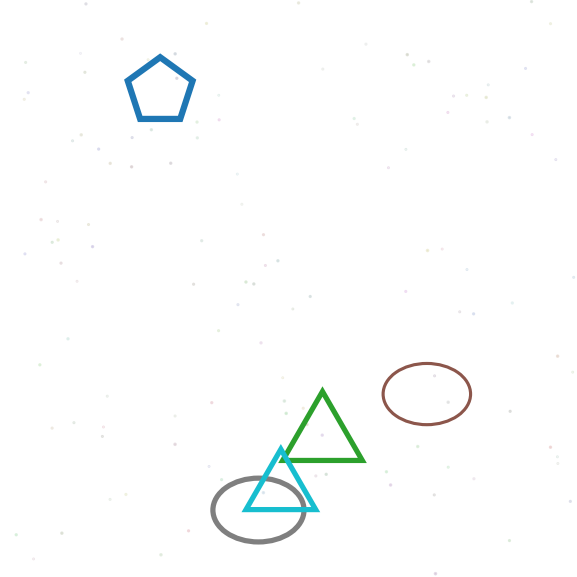[{"shape": "pentagon", "thickness": 3, "radius": 0.3, "center": [0.277, 0.841]}, {"shape": "triangle", "thickness": 2.5, "radius": 0.4, "center": [0.558, 0.242]}, {"shape": "oval", "thickness": 1.5, "radius": 0.38, "center": [0.739, 0.317]}, {"shape": "oval", "thickness": 2.5, "radius": 0.39, "center": [0.448, 0.116]}, {"shape": "triangle", "thickness": 2.5, "radius": 0.35, "center": [0.486, 0.152]}]